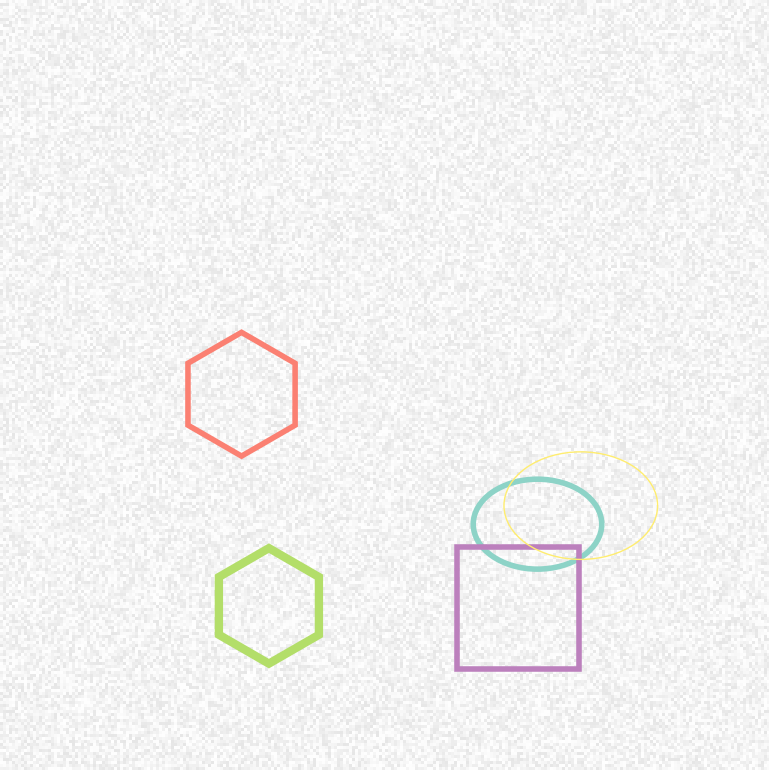[{"shape": "oval", "thickness": 2, "radius": 0.42, "center": [0.698, 0.319]}, {"shape": "hexagon", "thickness": 2, "radius": 0.4, "center": [0.314, 0.488]}, {"shape": "hexagon", "thickness": 3, "radius": 0.37, "center": [0.349, 0.213]}, {"shape": "square", "thickness": 2, "radius": 0.4, "center": [0.673, 0.21]}, {"shape": "oval", "thickness": 0.5, "radius": 0.5, "center": [0.754, 0.343]}]